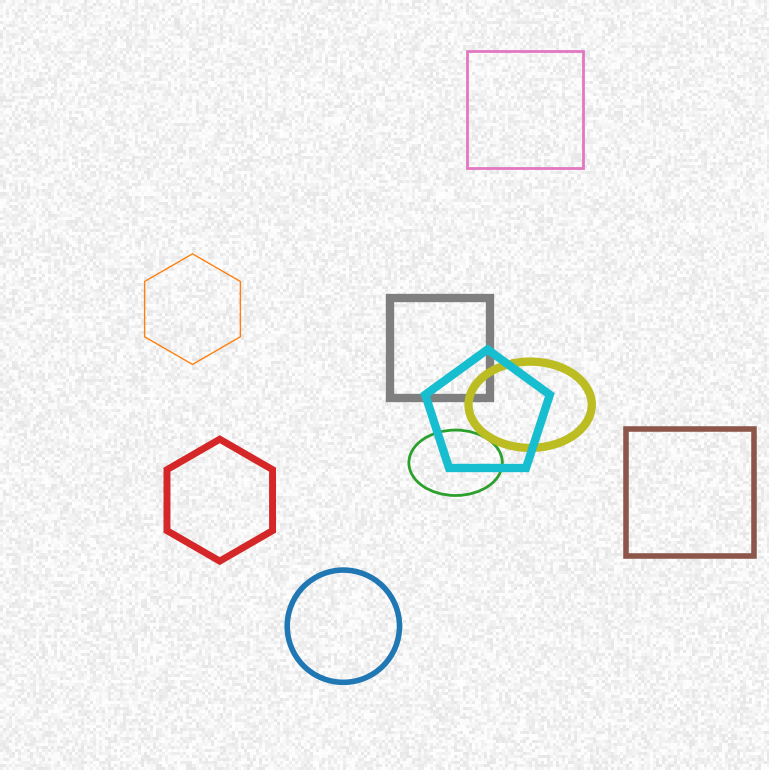[{"shape": "circle", "thickness": 2, "radius": 0.36, "center": [0.446, 0.187]}, {"shape": "hexagon", "thickness": 0.5, "radius": 0.36, "center": [0.25, 0.599]}, {"shape": "oval", "thickness": 1, "radius": 0.3, "center": [0.592, 0.399]}, {"shape": "hexagon", "thickness": 2.5, "radius": 0.4, "center": [0.285, 0.35]}, {"shape": "square", "thickness": 2, "radius": 0.41, "center": [0.896, 0.36]}, {"shape": "square", "thickness": 1, "radius": 0.38, "center": [0.682, 0.858]}, {"shape": "square", "thickness": 3, "radius": 0.32, "center": [0.572, 0.548]}, {"shape": "oval", "thickness": 3, "radius": 0.4, "center": [0.689, 0.474]}, {"shape": "pentagon", "thickness": 3, "radius": 0.43, "center": [0.633, 0.461]}]